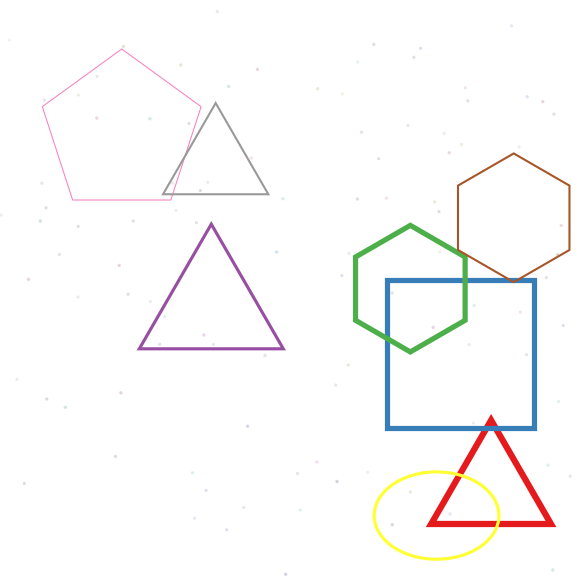[{"shape": "triangle", "thickness": 3, "radius": 0.6, "center": [0.85, 0.152]}, {"shape": "square", "thickness": 2.5, "radius": 0.64, "center": [0.798, 0.386]}, {"shape": "hexagon", "thickness": 2.5, "radius": 0.55, "center": [0.711, 0.499]}, {"shape": "triangle", "thickness": 1.5, "radius": 0.72, "center": [0.366, 0.467]}, {"shape": "oval", "thickness": 1.5, "radius": 0.54, "center": [0.756, 0.106]}, {"shape": "hexagon", "thickness": 1, "radius": 0.56, "center": [0.89, 0.622]}, {"shape": "pentagon", "thickness": 0.5, "radius": 0.72, "center": [0.211, 0.77]}, {"shape": "triangle", "thickness": 1, "radius": 0.53, "center": [0.373, 0.715]}]